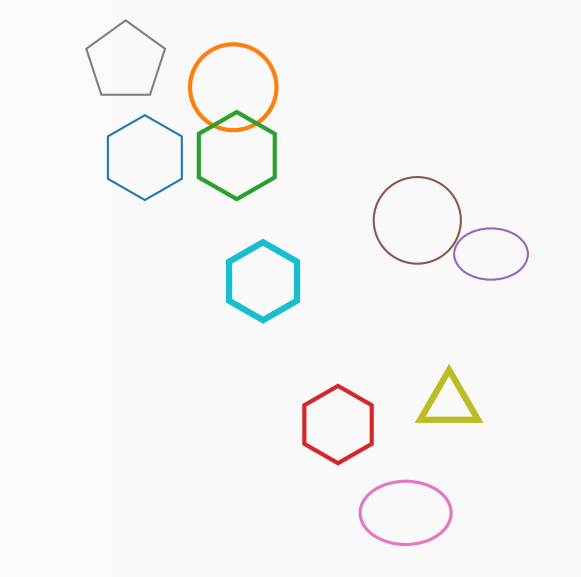[{"shape": "hexagon", "thickness": 1, "radius": 0.37, "center": [0.249, 0.726]}, {"shape": "circle", "thickness": 2, "radius": 0.37, "center": [0.401, 0.848]}, {"shape": "hexagon", "thickness": 2, "radius": 0.38, "center": [0.407, 0.73]}, {"shape": "hexagon", "thickness": 2, "radius": 0.33, "center": [0.582, 0.264]}, {"shape": "oval", "thickness": 1, "radius": 0.32, "center": [0.845, 0.559]}, {"shape": "circle", "thickness": 1, "radius": 0.37, "center": [0.718, 0.618]}, {"shape": "oval", "thickness": 1.5, "radius": 0.39, "center": [0.698, 0.111]}, {"shape": "pentagon", "thickness": 1, "radius": 0.36, "center": [0.216, 0.893]}, {"shape": "triangle", "thickness": 3, "radius": 0.29, "center": [0.773, 0.301]}, {"shape": "hexagon", "thickness": 3, "radius": 0.34, "center": [0.453, 0.512]}]